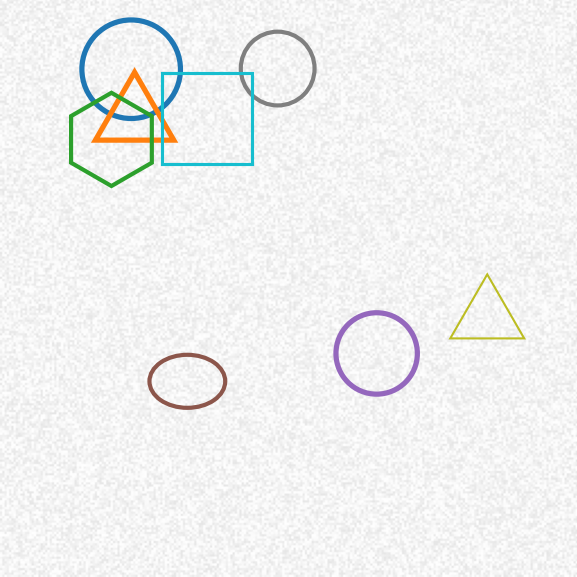[{"shape": "circle", "thickness": 2.5, "radius": 0.43, "center": [0.227, 0.879]}, {"shape": "triangle", "thickness": 2.5, "radius": 0.39, "center": [0.233, 0.796]}, {"shape": "hexagon", "thickness": 2, "radius": 0.4, "center": [0.193, 0.758]}, {"shape": "circle", "thickness": 2.5, "radius": 0.35, "center": [0.652, 0.387]}, {"shape": "oval", "thickness": 2, "radius": 0.33, "center": [0.324, 0.339]}, {"shape": "circle", "thickness": 2, "radius": 0.32, "center": [0.481, 0.88]}, {"shape": "triangle", "thickness": 1, "radius": 0.37, "center": [0.844, 0.45]}, {"shape": "square", "thickness": 1.5, "radius": 0.39, "center": [0.359, 0.794]}]